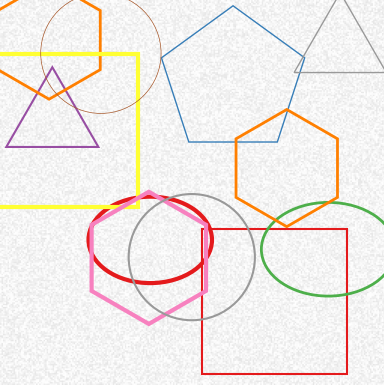[{"shape": "oval", "thickness": 3, "radius": 0.8, "center": [0.39, 0.377]}, {"shape": "square", "thickness": 1.5, "radius": 0.94, "center": [0.712, 0.217]}, {"shape": "pentagon", "thickness": 1, "radius": 0.98, "center": [0.605, 0.789]}, {"shape": "oval", "thickness": 2, "radius": 0.87, "center": [0.853, 0.353]}, {"shape": "triangle", "thickness": 1.5, "radius": 0.69, "center": [0.136, 0.687]}, {"shape": "hexagon", "thickness": 2, "radius": 0.77, "center": [0.127, 0.896]}, {"shape": "hexagon", "thickness": 2, "radius": 0.76, "center": [0.745, 0.563]}, {"shape": "square", "thickness": 3, "radius": 0.99, "center": [0.161, 0.661]}, {"shape": "circle", "thickness": 0.5, "radius": 0.78, "center": [0.262, 0.862]}, {"shape": "hexagon", "thickness": 3, "radius": 0.86, "center": [0.387, 0.33]}, {"shape": "circle", "thickness": 1.5, "radius": 0.82, "center": [0.498, 0.332]}, {"shape": "triangle", "thickness": 1, "radius": 0.69, "center": [0.884, 0.881]}]